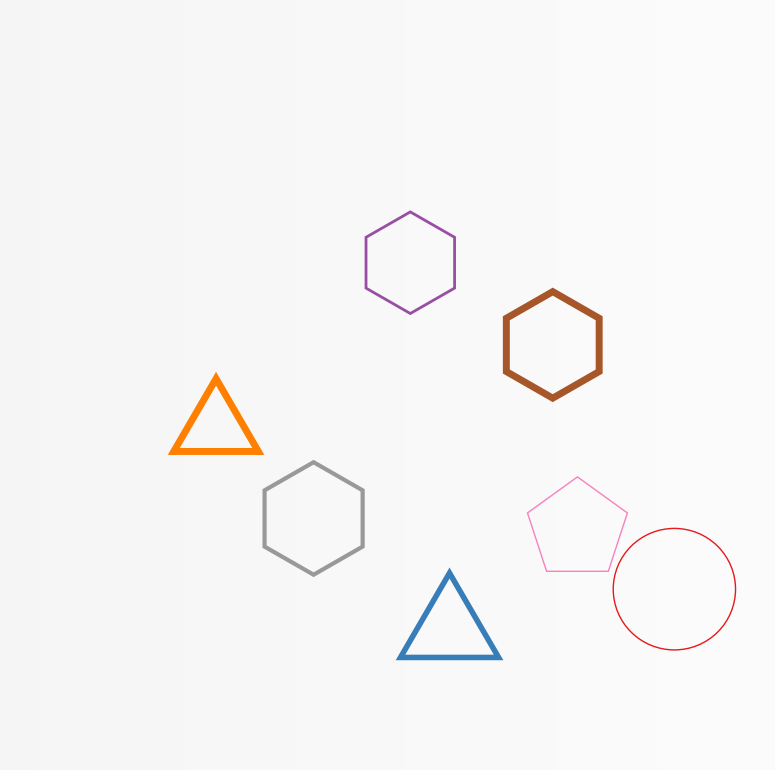[{"shape": "circle", "thickness": 0.5, "radius": 0.39, "center": [0.87, 0.235]}, {"shape": "triangle", "thickness": 2, "radius": 0.37, "center": [0.58, 0.183]}, {"shape": "hexagon", "thickness": 1, "radius": 0.33, "center": [0.529, 0.659]}, {"shape": "triangle", "thickness": 2.5, "radius": 0.32, "center": [0.279, 0.445]}, {"shape": "hexagon", "thickness": 2.5, "radius": 0.35, "center": [0.713, 0.552]}, {"shape": "pentagon", "thickness": 0.5, "radius": 0.34, "center": [0.745, 0.313]}, {"shape": "hexagon", "thickness": 1.5, "radius": 0.37, "center": [0.405, 0.327]}]